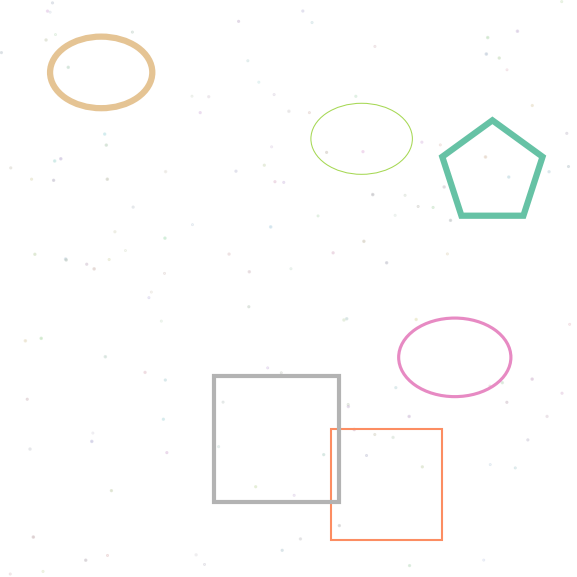[{"shape": "pentagon", "thickness": 3, "radius": 0.46, "center": [0.853, 0.699]}, {"shape": "square", "thickness": 1, "radius": 0.48, "center": [0.669, 0.161]}, {"shape": "oval", "thickness": 1.5, "radius": 0.49, "center": [0.788, 0.38]}, {"shape": "oval", "thickness": 0.5, "radius": 0.44, "center": [0.626, 0.759]}, {"shape": "oval", "thickness": 3, "radius": 0.44, "center": [0.175, 0.874]}, {"shape": "square", "thickness": 2, "radius": 0.54, "center": [0.478, 0.239]}]